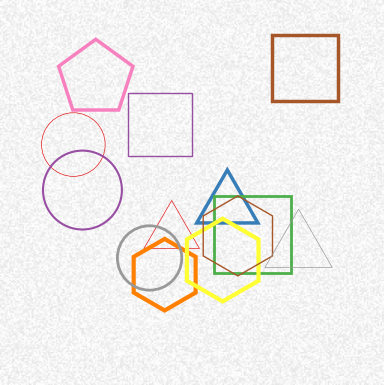[{"shape": "circle", "thickness": 0.5, "radius": 0.41, "center": [0.191, 0.625]}, {"shape": "triangle", "thickness": 0.5, "radius": 0.42, "center": [0.446, 0.396]}, {"shape": "triangle", "thickness": 2.5, "radius": 0.46, "center": [0.59, 0.467]}, {"shape": "square", "thickness": 2, "radius": 0.5, "center": [0.655, 0.39]}, {"shape": "circle", "thickness": 1.5, "radius": 0.51, "center": [0.214, 0.506]}, {"shape": "square", "thickness": 1, "radius": 0.41, "center": [0.415, 0.677]}, {"shape": "hexagon", "thickness": 3, "radius": 0.46, "center": [0.428, 0.286]}, {"shape": "hexagon", "thickness": 3, "radius": 0.54, "center": [0.578, 0.325]}, {"shape": "square", "thickness": 2.5, "radius": 0.42, "center": [0.793, 0.823]}, {"shape": "hexagon", "thickness": 1, "radius": 0.52, "center": [0.618, 0.387]}, {"shape": "pentagon", "thickness": 2.5, "radius": 0.51, "center": [0.249, 0.796]}, {"shape": "triangle", "thickness": 0.5, "radius": 0.51, "center": [0.776, 0.356]}, {"shape": "circle", "thickness": 2, "radius": 0.42, "center": [0.389, 0.33]}]